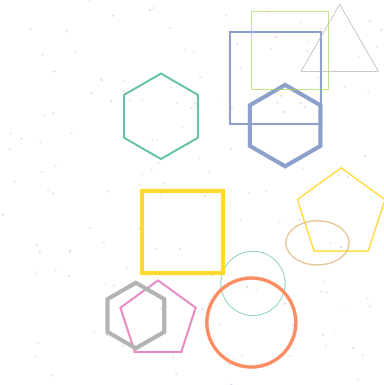[{"shape": "circle", "thickness": 0.5, "radius": 0.42, "center": [0.657, 0.264]}, {"shape": "hexagon", "thickness": 1.5, "radius": 0.56, "center": [0.418, 0.698]}, {"shape": "circle", "thickness": 2.5, "radius": 0.58, "center": [0.653, 0.162]}, {"shape": "square", "thickness": 1.5, "radius": 0.6, "center": [0.716, 0.798]}, {"shape": "hexagon", "thickness": 3, "radius": 0.53, "center": [0.741, 0.674]}, {"shape": "pentagon", "thickness": 1.5, "radius": 0.51, "center": [0.411, 0.169]}, {"shape": "square", "thickness": 0.5, "radius": 0.51, "center": [0.752, 0.871]}, {"shape": "square", "thickness": 3, "radius": 0.53, "center": [0.474, 0.398]}, {"shape": "pentagon", "thickness": 1, "radius": 0.6, "center": [0.886, 0.445]}, {"shape": "oval", "thickness": 1, "radius": 0.41, "center": [0.824, 0.369]}, {"shape": "hexagon", "thickness": 3, "radius": 0.43, "center": [0.353, 0.18]}, {"shape": "triangle", "thickness": 0.5, "radius": 0.58, "center": [0.882, 0.873]}]